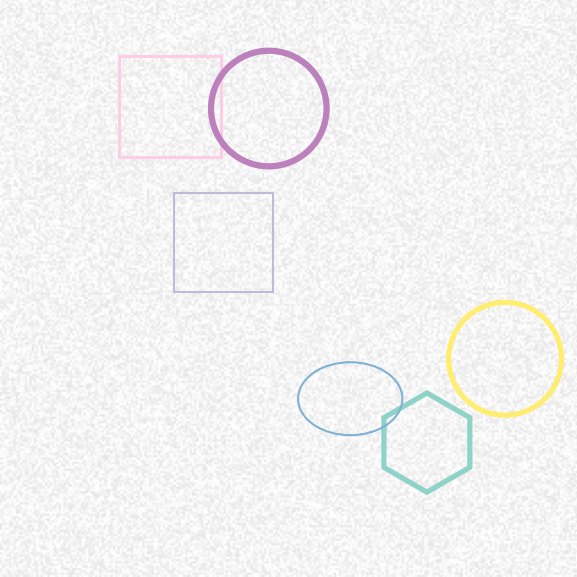[{"shape": "hexagon", "thickness": 2.5, "radius": 0.43, "center": [0.739, 0.233]}, {"shape": "square", "thickness": 1, "radius": 0.43, "center": [0.387, 0.579]}, {"shape": "oval", "thickness": 1, "radius": 0.45, "center": [0.606, 0.309]}, {"shape": "square", "thickness": 1.5, "radius": 0.44, "center": [0.295, 0.815]}, {"shape": "circle", "thickness": 3, "radius": 0.5, "center": [0.465, 0.811]}, {"shape": "circle", "thickness": 2.5, "radius": 0.49, "center": [0.875, 0.378]}]